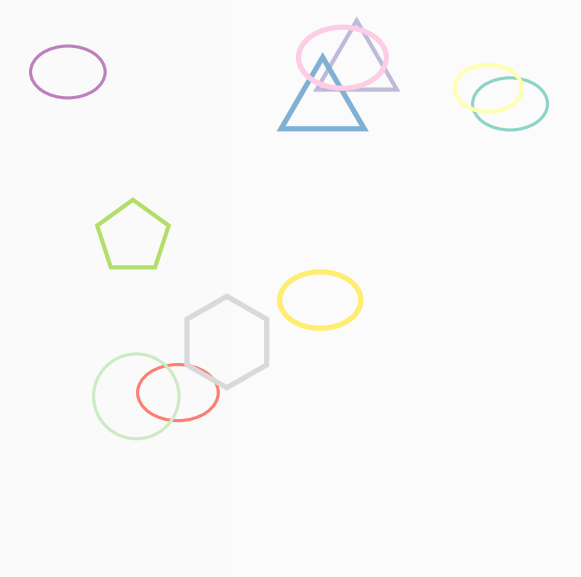[{"shape": "oval", "thickness": 1.5, "radius": 0.32, "center": [0.878, 0.819]}, {"shape": "oval", "thickness": 2, "radius": 0.29, "center": [0.84, 0.846]}, {"shape": "triangle", "thickness": 2, "radius": 0.4, "center": [0.614, 0.884]}, {"shape": "oval", "thickness": 1.5, "radius": 0.35, "center": [0.306, 0.319]}, {"shape": "triangle", "thickness": 2.5, "radius": 0.41, "center": [0.555, 0.817]}, {"shape": "pentagon", "thickness": 2, "radius": 0.32, "center": [0.229, 0.589]}, {"shape": "oval", "thickness": 2.5, "radius": 0.38, "center": [0.589, 0.899]}, {"shape": "hexagon", "thickness": 2.5, "radius": 0.4, "center": [0.39, 0.407]}, {"shape": "oval", "thickness": 1.5, "radius": 0.32, "center": [0.117, 0.875]}, {"shape": "circle", "thickness": 1.5, "radius": 0.37, "center": [0.235, 0.313]}, {"shape": "oval", "thickness": 2.5, "radius": 0.35, "center": [0.551, 0.479]}]